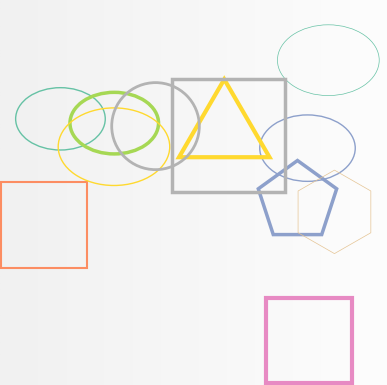[{"shape": "oval", "thickness": 0.5, "radius": 0.66, "center": [0.847, 0.844]}, {"shape": "oval", "thickness": 1, "radius": 0.58, "center": [0.156, 0.691]}, {"shape": "square", "thickness": 1.5, "radius": 0.56, "center": [0.113, 0.416]}, {"shape": "pentagon", "thickness": 2.5, "radius": 0.53, "center": [0.768, 0.477]}, {"shape": "oval", "thickness": 1, "radius": 0.62, "center": [0.794, 0.615]}, {"shape": "square", "thickness": 3, "radius": 0.55, "center": [0.799, 0.116]}, {"shape": "oval", "thickness": 2.5, "radius": 0.57, "center": [0.295, 0.68]}, {"shape": "triangle", "thickness": 3, "radius": 0.67, "center": [0.579, 0.659]}, {"shape": "oval", "thickness": 1, "radius": 0.72, "center": [0.294, 0.619]}, {"shape": "hexagon", "thickness": 0.5, "radius": 0.54, "center": [0.863, 0.45]}, {"shape": "square", "thickness": 2.5, "radius": 0.73, "center": [0.589, 0.648]}, {"shape": "circle", "thickness": 2, "radius": 0.57, "center": [0.401, 0.672]}]